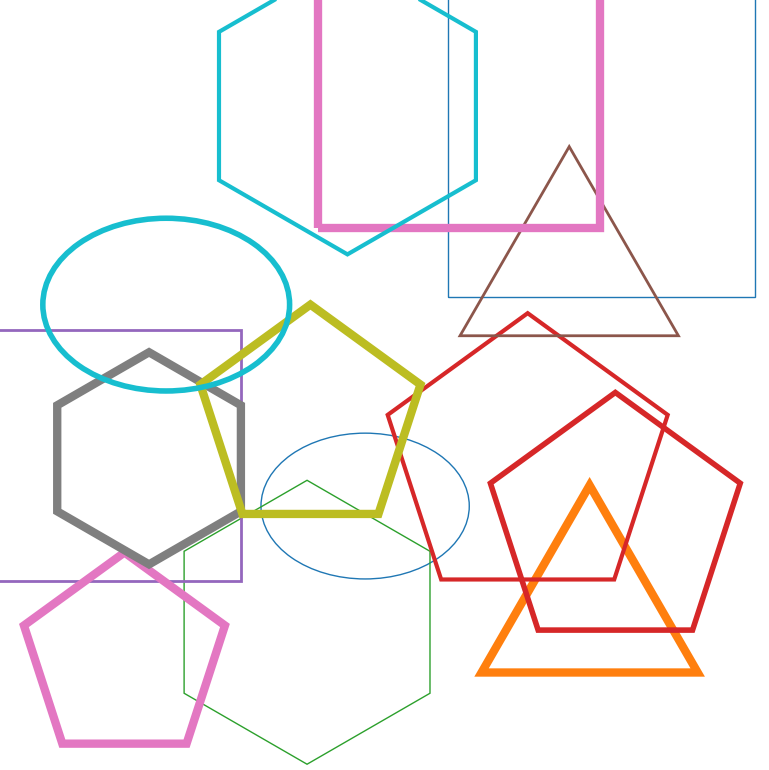[{"shape": "square", "thickness": 0.5, "radius": 1.0, "center": [0.781, 0.814]}, {"shape": "oval", "thickness": 0.5, "radius": 0.68, "center": [0.474, 0.343]}, {"shape": "triangle", "thickness": 3, "radius": 0.81, "center": [0.766, 0.208]}, {"shape": "hexagon", "thickness": 0.5, "radius": 0.92, "center": [0.399, 0.192]}, {"shape": "pentagon", "thickness": 2, "radius": 0.85, "center": [0.799, 0.32]}, {"shape": "pentagon", "thickness": 1.5, "radius": 0.96, "center": [0.685, 0.402]}, {"shape": "square", "thickness": 1, "radius": 0.81, "center": [0.15, 0.408]}, {"shape": "triangle", "thickness": 1, "radius": 0.82, "center": [0.739, 0.646]}, {"shape": "pentagon", "thickness": 3, "radius": 0.69, "center": [0.162, 0.145]}, {"shape": "square", "thickness": 3, "radius": 0.92, "center": [0.596, 0.887]}, {"shape": "hexagon", "thickness": 3, "radius": 0.69, "center": [0.194, 0.405]}, {"shape": "pentagon", "thickness": 3, "radius": 0.75, "center": [0.403, 0.454]}, {"shape": "hexagon", "thickness": 1.5, "radius": 0.96, "center": [0.451, 0.862]}, {"shape": "oval", "thickness": 2, "radius": 0.8, "center": [0.216, 0.604]}]